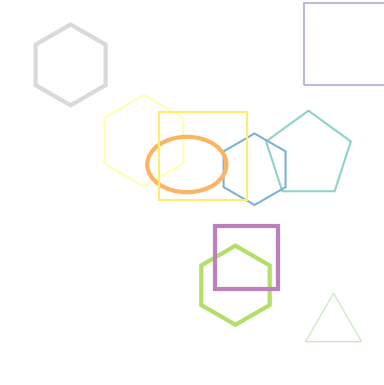[{"shape": "pentagon", "thickness": 1.5, "radius": 0.58, "center": [0.801, 0.597]}, {"shape": "hexagon", "thickness": 1.5, "radius": 0.59, "center": [0.373, 0.635]}, {"shape": "square", "thickness": 1.5, "radius": 0.53, "center": [0.896, 0.885]}, {"shape": "hexagon", "thickness": 1.5, "radius": 0.46, "center": [0.661, 0.56]}, {"shape": "oval", "thickness": 3, "radius": 0.51, "center": [0.485, 0.573]}, {"shape": "hexagon", "thickness": 3, "radius": 0.51, "center": [0.612, 0.259]}, {"shape": "hexagon", "thickness": 3, "radius": 0.53, "center": [0.183, 0.832]}, {"shape": "square", "thickness": 3, "radius": 0.41, "center": [0.64, 0.33]}, {"shape": "triangle", "thickness": 1, "radius": 0.42, "center": [0.866, 0.154]}, {"shape": "square", "thickness": 1.5, "radius": 0.57, "center": [0.528, 0.594]}]